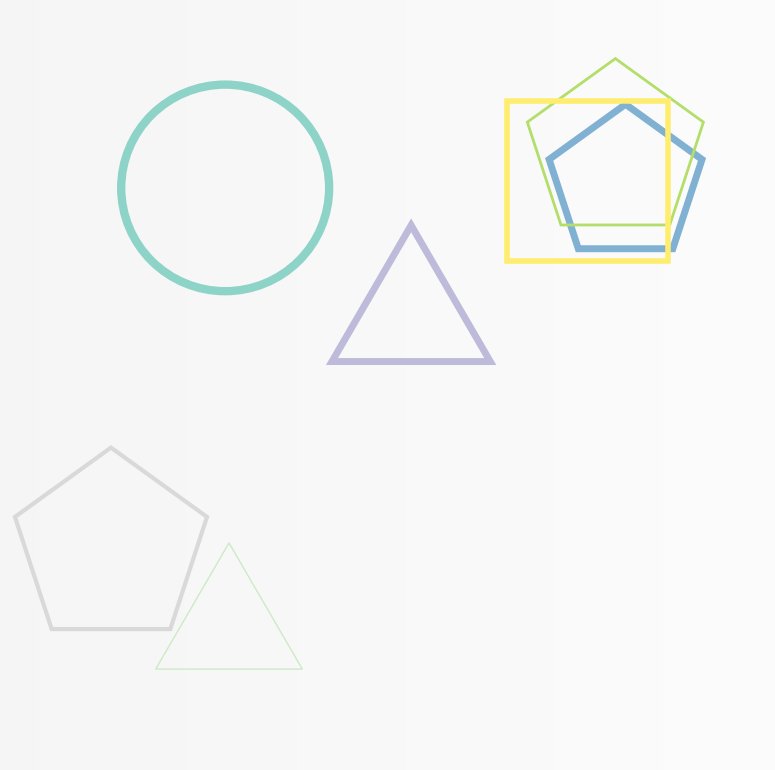[{"shape": "circle", "thickness": 3, "radius": 0.67, "center": [0.291, 0.756]}, {"shape": "triangle", "thickness": 2.5, "radius": 0.59, "center": [0.53, 0.589]}, {"shape": "pentagon", "thickness": 2.5, "radius": 0.52, "center": [0.807, 0.761]}, {"shape": "pentagon", "thickness": 1, "radius": 0.6, "center": [0.794, 0.804]}, {"shape": "pentagon", "thickness": 1.5, "radius": 0.65, "center": [0.143, 0.288]}, {"shape": "triangle", "thickness": 0.5, "radius": 0.55, "center": [0.295, 0.186]}, {"shape": "square", "thickness": 2, "radius": 0.52, "center": [0.758, 0.765]}]